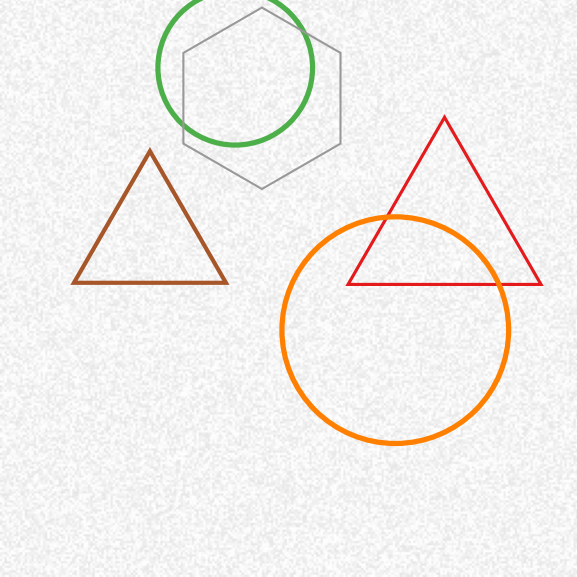[{"shape": "triangle", "thickness": 1.5, "radius": 0.96, "center": [0.77, 0.603]}, {"shape": "circle", "thickness": 2.5, "radius": 0.67, "center": [0.407, 0.882]}, {"shape": "circle", "thickness": 2.5, "radius": 0.98, "center": [0.684, 0.427]}, {"shape": "triangle", "thickness": 2, "radius": 0.76, "center": [0.26, 0.585]}, {"shape": "hexagon", "thickness": 1, "radius": 0.79, "center": [0.454, 0.829]}]